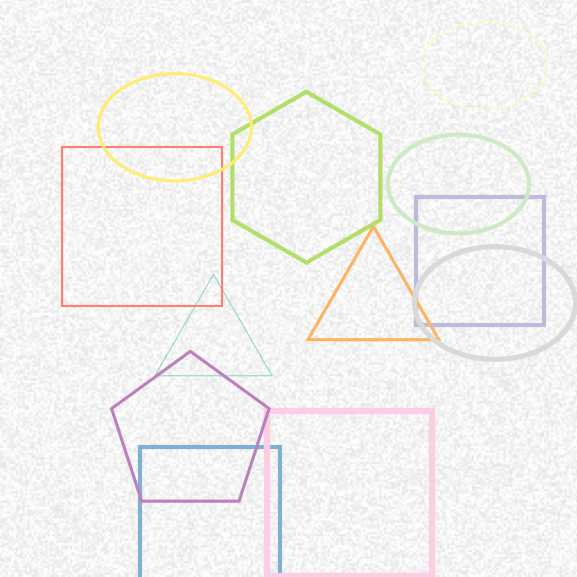[{"shape": "triangle", "thickness": 0.5, "radius": 0.59, "center": [0.37, 0.407]}, {"shape": "oval", "thickness": 0.5, "radius": 0.54, "center": [0.839, 0.886]}, {"shape": "square", "thickness": 2, "radius": 0.55, "center": [0.831, 0.547]}, {"shape": "square", "thickness": 1, "radius": 0.69, "center": [0.246, 0.607]}, {"shape": "square", "thickness": 2, "radius": 0.61, "center": [0.364, 0.105]}, {"shape": "triangle", "thickness": 1.5, "radius": 0.65, "center": [0.647, 0.476]}, {"shape": "hexagon", "thickness": 2, "radius": 0.74, "center": [0.531, 0.692]}, {"shape": "square", "thickness": 3, "radius": 0.72, "center": [0.605, 0.145]}, {"shape": "oval", "thickness": 2.5, "radius": 0.7, "center": [0.857, 0.474]}, {"shape": "pentagon", "thickness": 1.5, "radius": 0.72, "center": [0.33, 0.247]}, {"shape": "oval", "thickness": 2, "radius": 0.61, "center": [0.794, 0.681]}, {"shape": "oval", "thickness": 1.5, "radius": 0.66, "center": [0.303, 0.779]}]